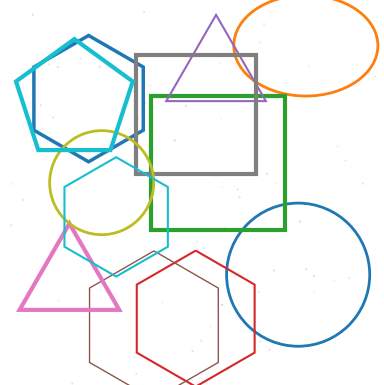[{"shape": "circle", "thickness": 2, "radius": 0.93, "center": [0.774, 0.287]}, {"shape": "hexagon", "thickness": 2.5, "radius": 0.82, "center": [0.23, 0.744]}, {"shape": "oval", "thickness": 2, "radius": 0.94, "center": [0.794, 0.882]}, {"shape": "square", "thickness": 3, "radius": 0.87, "center": [0.566, 0.576]}, {"shape": "hexagon", "thickness": 1.5, "radius": 0.88, "center": [0.508, 0.172]}, {"shape": "triangle", "thickness": 1.5, "radius": 0.75, "center": [0.561, 0.812]}, {"shape": "hexagon", "thickness": 1, "radius": 0.97, "center": [0.4, 0.155]}, {"shape": "triangle", "thickness": 3, "radius": 0.75, "center": [0.18, 0.27]}, {"shape": "square", "thickness": 3, "radius": 0.78, "center": [0.509, 0.703]}, {"shape": "circle", "thickness": 2, "radius": 0.68, "center": [0.264, 0.526]}, {"shape": "hexagon", "thickness": 1.5, "radius": 0.78, "center": [0.302, 0.437]}, {"shape": "pentagon", "thickness": 3, "radius": 0.8, "center": [0.193, 0.739]}]